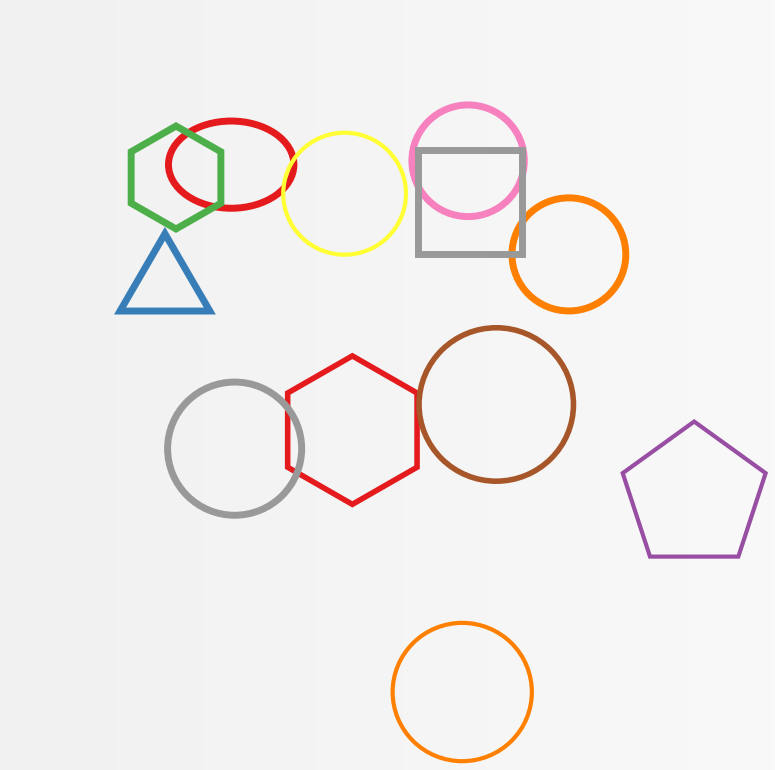[{"shape": "hexagon", "thickness": 2, "radius": 0.48, "center": [0.455, 0.441]}, {"shape": "oval", "thickness": 2.5, "radius": 0.4, "center": [0.298, 0.786]}, {"shape": "triangle", "thickness": 2.5, "radius": 0.33, "center": [0.213, 0.63]}, {"shape": "hexagon", "thickness": 2.5, "radius": 0.33, "center": [0.227, 0.769]}, {"shape": "pentagon", "thickness": 1.5, "radius": 0.48, "center": [0.896, 0.356]}, {"shape": "circle", "thickness": 1.5, "radius": 0.45, "center": [0.596, 0.101]}, {"shape": "circle", "thickness": 2.5, "radius": 0.37, "center": [0.734, 0.67]}, {"shape": "circle", "thickness": 1.5, "radius": 0.4, "center": [0.445, 0.748]}, {"shape": "circle", "thickness": 2, "radius": 0.5, "center": [0.64, 0.475]}, {"shape": "circle", "thickness": 2.5, "radius": 0.36, "center": [0.604, 0.791]}, {"shape": "square", "thickness": 2.5, "radius": 0.34, "center": [0.606, 0.738]}, {"shape": "circle", "thickness": 2.5, "radius": 0.43, "center": [0.303, 0.417]}]